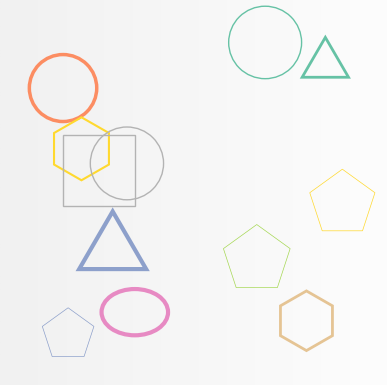[{"shape": "circle", "thickness": 1, "radius": 0.47, "center": [0.684, 0.89]}, {"shape": "triangle", "thickness": 2, "radius": 0.35, "center": [0.84, 0.834]}, {"shape": "circle", "thickness": 2.5, "radius": 0.43, "center": [0.163, 0.771]}, {"shape": "triangle", "thickness": 3, "radius": 0.5, "center": [0.291, 0.351]}, {"shape": "pentagon", "thickness": 0.5, "radius": 0.35, "center": [0.176, 0.131]}, {"shape": "oval", "thickness": 3, "radius": 0.43, "center": [0.348, 0.189]}, {"shape": "pentagon", "thickness": 0.5, "radius": 0.45, "center": [0.663, 0.326]}, {"shape": "hexagon", "thickness": 1.5, "radius": 0.41, "center": [0.21, 0.614]}, {"shape": "pentagon", "thickness": 0.5, "radius": 0.44, "center": [0.884, 0.472]}, {"shape": "hexagon", "thickness": 2, "radius": 0.39, "center": [0.791, 0.167]}, {"shape": "circle", "thickness": 1, "radius": 0.47, "center": [0.328, 0.576]}, {"shape": "square", "thickness": 1, "radius": 0.46, "center": [0.255, 0.556]}]